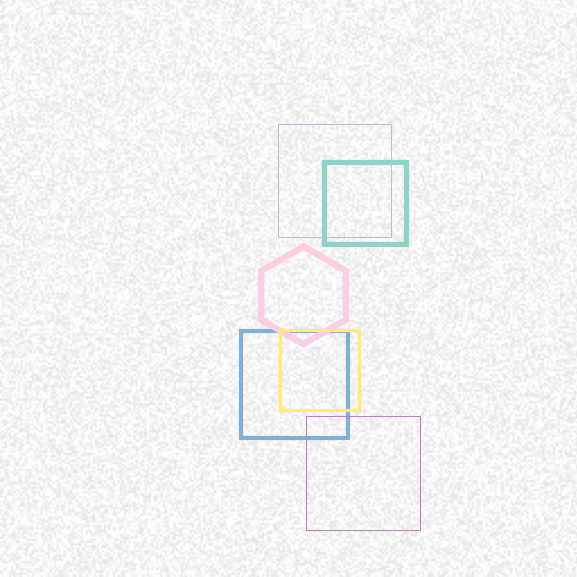[{"shape": "square", "thickness": 2.5, "radius": 0.36, "center": [0.631, 0.647]}, {"shape": "square", "thickness": 0.5, "radius": 0.49, "center": [0.579, 0.686]}, {"shape": "square", "thickness": 2, "radius": 0.46, "center": [0.51, 0.334]}, {"shape": "hexagon", "thickness": 3, "radius": 0.42, "center": [0.526, 0.488]}, {"shape": "square", "thickness": 0.5, "radius": 0.49, "center": [0.628, 0.18]}, {"shape": "square", "thickness": 1.5, "radius": 0.34, "center": [0.553, 0.359]}]